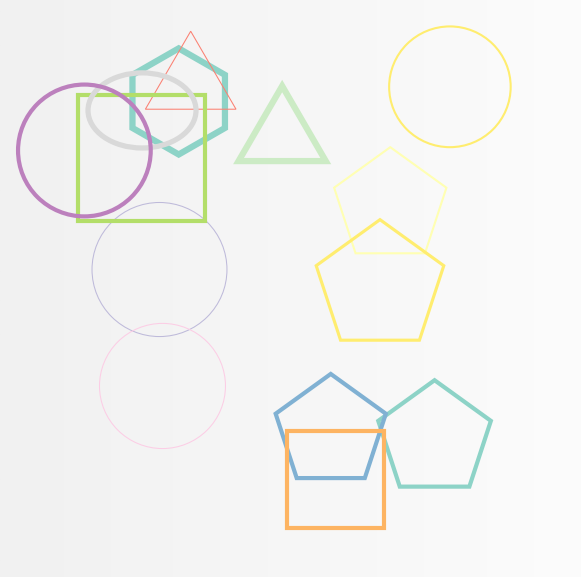[{"shape": "pentagon", "thickness": 2, "radius": 0.51, "center": [0.748, 0.239]}, {"shape": "hexagon", "thickness": 3, "radius": 0.46, "center": [0.307, 0.824]}, {"shape": "pentagon", "thickness": 1, "radius": 0.51, "center": [0.671, 0.643]}, {"shape": "circle", "thickness": 0.5, "radius": 0.58, "center": [0.274, 0.532]}, {"shape": "triangle", "thickness": 0.5, "radius": 0.45, "center": [0.328, 0.855]}, {"shape": "pentagon", "thickness": 2, "radius": 0.5, "center": [0.569, 0.252]}, {"shape": "square", "thickness": 2, "radius": 0.42, "center": [0.577, 0.169]}, {"shape": "square", "thickness": 2, "radius": 0.55, "center": [0.243, 0.725]}, {"shape": "circle", "thickness": 0.5, "radius": 0.54, "center": [0.28, 0.331]}, {"shape": "oval", "thickness": 2.5, "radius": 0.46, "center": [0.244, 0.808]}, {"shape": "circle", "thickness": 2, "radius": 0.57, "center": [0.145, 0.739]}, {"shape": "triangle", "thickness": 3, "radius": 0.43, "center": [0.485, 0.764]}, {"shape": "circle", "thickness": 1, "radius": 0.52, "center": [0.774, 0.849]}, {"shape": "pentagon", "thickness": 1.5, "radius": 0.58, "center": [0.654, 0.503]}]